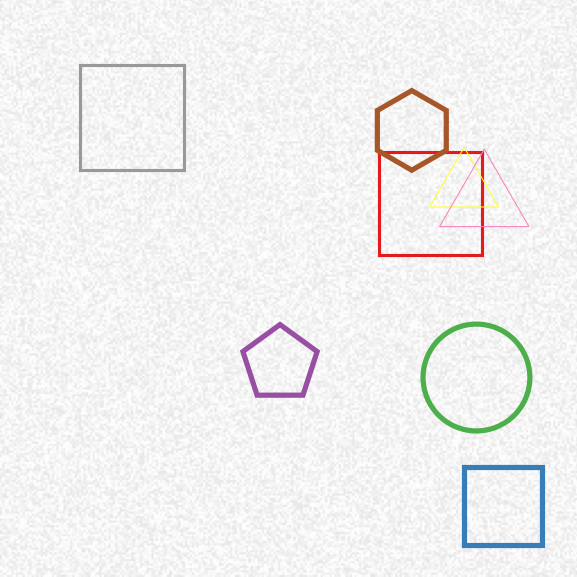[{"shape": "square", "thickness": 1.5, "radius": 0.45, "center": [0.746, 0.647]}, {"shape": "square", "thickness": 2.5, "radius": 0.34, "center": [0.87, 0.123]}, {"shape": "circle", "thickness": 2.5, "radius": 0.46, "center": [0.825, 0.345]}, {"shape": "pentagon", "thickness": 2.5, "radius": 0.34, "center": [0.485, 0.37]}, {"shape": "triangle", "thickness": 0.5, "radius": 0.34, "center": [0.804, 0.675]}, {"shape": "hexagon", "thickness": 2.5, "radius": 0.34, "center": [0.713, 0.773]}, {"shape": "triangle", "thickness": 0.5, "radius": 0.45, "center": [0.839, 0.651]}, {"shape": "square", "thickness": 1.5, "radius": 0.45, "center": [0.229, 0.796]}]